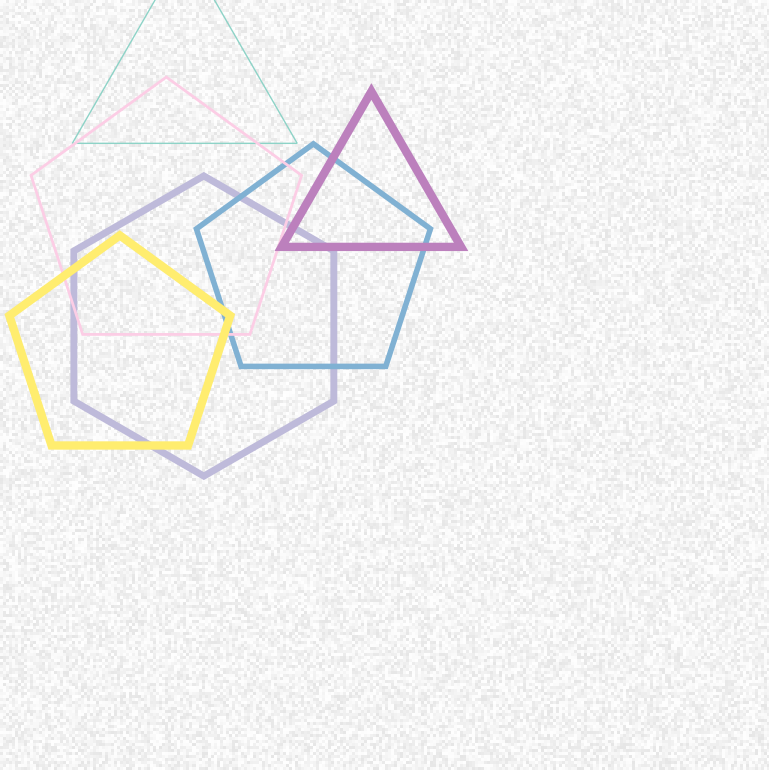[{"shape": "triangle", "thickness": 0.5, "radius": 0.84, "center": [0.24, 0.898]}, {"shape": "hexagon", "thickness": 2.5, "radius": 0.97, "center": [0.265, 0.577]}, {"shape": "pentagon", "thickness": 2, "radius": 0.8, "center": [0.407, 0.653]}, {"shape": "pentagon", "thickness": 1, "radius": 0.92, "center": [0.216, 0.715]}, {"shape": "triangle", "thickness": 3, "radius": 0.67, "center": [0.482, 0.747]}, {"shape": "pentagon", "thickness": 3, "radius": 0.75, "center": [0.156, 0.543]}]